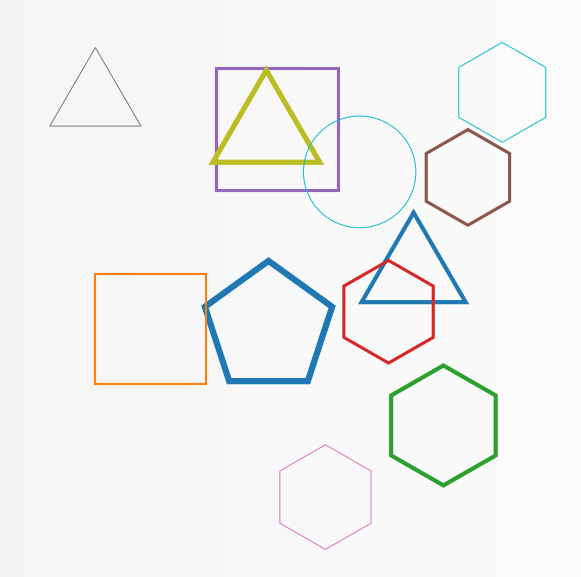[{"shape": "triangle", "thickness": 2, "radius": 0.52, "center": [0.712, 0.528]}, {"shape": "pentagon", "thickness": 3, "radius": 0.58, "center": [0.462, 0.432]}, {"shape": "square", "thickness": 1, "radius": 0.48, "center": [0.259, 0.429]}, {"shape": "hexagon", "thickness": 2, "radius": 0.52, "center": [0.763, 0.262]}, {"shape": "hexagon", "thickness": 1.5, "radius": 0.44, "center": [0.669, 0.459]}, {"shape": "square", "thickness": 1.5, "radius": 0.53, "center": [0.477, 0.775]}, {"shape": "hexagon", "thickness": 1.5, "radius": 0.41, "center": [0.805, 0.692]}, {"shape": "hexagon", "thickness": 0.5, "radius": 0.45, "center": [0.56, 0.138]}, {"shape": "triangle", "thickness": 0.5, "radius": 0.45, "center": [0.164, 0.826]}, {"shape": "triangle", "thickness": 2.5, "radius": 0.53, "center": [0.458, 0.771]}, {"shape": "circle", "thickness": 0.5, "radius": 0.48, "center": [0.619, 0.702]}, {"shape": "hexagon", "thickness": 0.5, "radius": 0.43, "center": [0.864, 0.839]}]